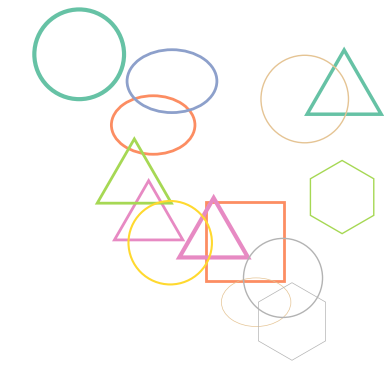[{"shape": "triangle", "thickness": 2.5, "radius": 0.56, "center": [0.894, 0.759]}, {"shape": "circle", "thickness": 3, "radius": 0.58, "center": [0.206, 0.859]}, {"shape": "square", "thickness": 2, "radius": 0.51, "center": [0.637, 0.373]}, {"shape": "oval", "thickness": 2, "radius": 0.54, "center": [0.398, 0.675]}, {"shape": "oval", "thickness": 2, "radius": 0.58, "center": [0.447, 0.789]}, {"shape": "triangle", "thickness": 2, "radius": 0.51, "center": [0.386, 0.428]}, {"shape": "triangle", "thickness": 3, "radius": 0.52, "center": [0.555, 0.383]}, {"shape": "hexagon", "thickness": 1, "radius": 0.48, "center": [0.889, 0.488]}, {"shape": "triangle", "thickness": 2, "radius": 0.56, "center": [0.349, 0.528]}, {"shape": "circle", "thickness": 1.5, "radius": 0.54, "center": [0.442, 0.37]}, {"shape": "circle", "thickness": 1, "radius": 0.57, "center": [0.792, 0.743]}, {"shape": "oval", "thickness": 0.5, "radius": 0.45, "center": [0.665, 0.215]}, {"shape": "hexagon", "thickness": 0.5, "radius": 0.5, "center": [0.758, 0.165]}, {"shape": "circle", "thickness": 1, "radius": 0.51, "center": [0.735, 0.278]}]